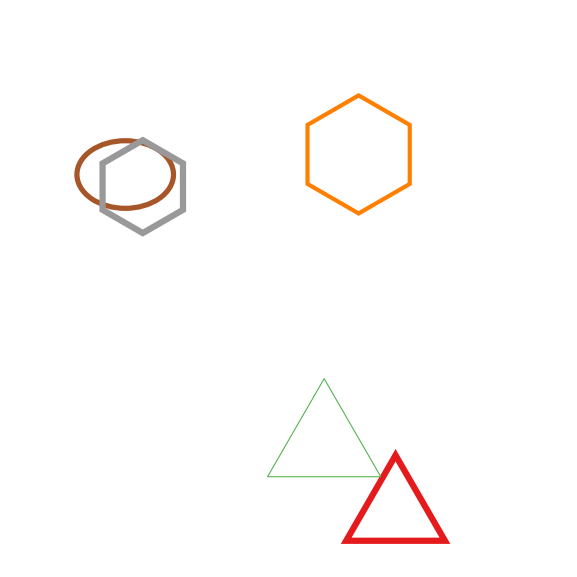[{"shape": "triangle", "thickness": 3, "radius": 0.49, "center": [0.685, 0.112]}, {"shape": "triangle", "thickness": 0.5, "radius": 0.57, "center": [0.561, 0.23]}, {"shape": "hexagon", "thickness": 2, "radius": 0.51, "center": [0.621, 0.732]}, {"shape": "oval", "thickness": 2.5, "radius": 0.42, "center": [0.217, 0.697]}, {"shape": "hexagon", "thickness": 3, "radius": 0.4, "center": [0.247, 0.676]}]